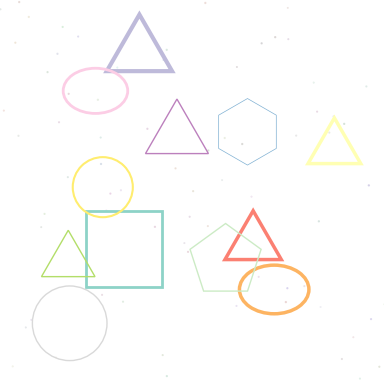[{"shape": "square", "thickness": 2, "radius": 0.49, "center": [0.323, 0.353]}, {"shape": "triangle", "thickness": 2.5, "radius": 0.4, "center": [0.869, 0.615]}, {"shape": "triangle", "thickness": 3, "radius": 0.49, "center": [0.362, 0.864]}, {"shape": "triangle", "thickness": 2.5, "radius": 0.42, "center": [0.658, 0.368]}, {"shape": "hexagon", "thickness": 0.5, "radius": 0.43, "center": [0.643, 0.658]}, {"shape": "oval", "thickness": 2.5, "radius": 0.45, "center": [0.712, 0.248]}, {"shape": "triangle", "thickness": 1, "radius": 0.4, "center": [0.177, 0.322]}, {"shape": "oval", "thickness": 2, "radius": 0.42, "center": [0.248, 0.764]}, {"shape": "circle", "thickness": 1, "radius": 0.48, "center": [0.181, 0.16]}, {"shape": "triangle", "thickness": 1, "radius": 0.47, "center": [0.46, 0.648]}, {"shape": "pentagon", "thickness": 1, "radius": 0.49, "center": [0.586, 0.322]}, {"shape": "circle", "thickness": 1.5, "radius": 0.39, "center": [0.267, 0.514]}]